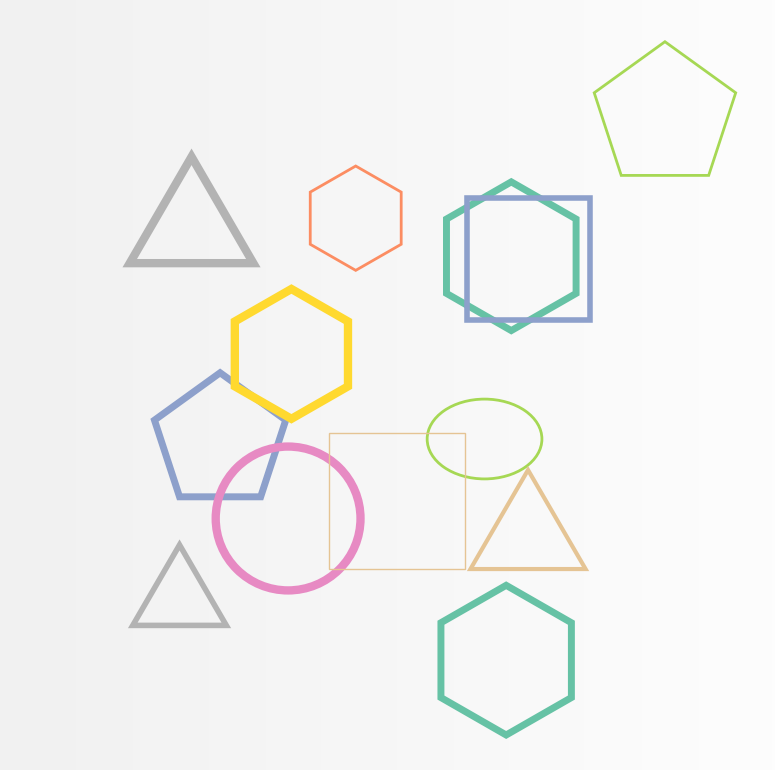[{"shape": "hexagon", "thickness": 2.5, "radius": 0.48, "center": [0.66, 0.667]}, {"shape": "hexagon", "thickness": 2.5, "radius": 0.49, "center": [0.653, 0.143]}, {"shape": "hexagon", "thickness": 1, "radius": 0.34, "center": [0.459, 0.717]}, {"shape": "pentagon", "thickness": 2.5, "radius": 0.45, "center": [0.284, 0.427]}, {"shape": "square", "thickness": 2, "radius": 0.4, "center": [0.682, 0.664]}, {"shape": "circle", "thickness": 3, "radius": 0.47, "center": [0.372, 0.327]}, {"shape": "oval", "thickness": 1, "radius": 0.37, "center": [0.625, 0.43]}, {"shape": "pentagon", "thickness": 1, "radius": 0.48, "center": [0.858, 0.85]}, {"shape": "hexagon", "thickness": 3, "radius": 0.42, "center": [0.376, 0.54]}, {"shape": "square", "thickness": 0.5, "radius": 0.44, "center": [0.512, 0.349]}, {"shape": "triangle", "thickness": 1.5, "radius": 0.43, "center": [0.681, 0.304]}, {"shape": "triangle", "thickness": 2, "radius": 0.35, "center": [0.232, 0.223]}, {"shape": "triangle", "thickness": 3, "radius": 0.46, "center": [0.247, 0.704]}]